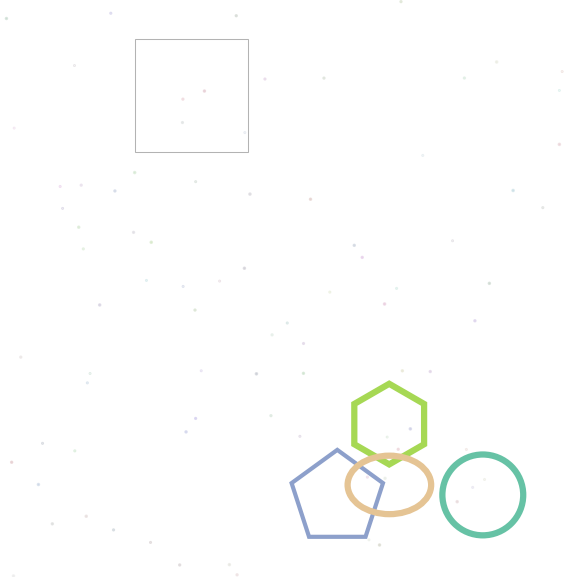[{"shape": "circle", "thickness": 3, "radius": 0.35, "center": [0.836, 0.142]}, {"shape": "pentagon", "thickness": 2, "radius": 0.42, "center": [0.584, 0.137]}, {"shape": "hexagon", "thickness": 3, "radius": 0.35, "center": [0.674, 0.265]}, {"shape": "oval", "thickness": 3, "radius": 0.36, "center": [0.674, 0.159]}, {"shape": "square", "thickness": 0.5, "radius": 0.49, "center": [0.332, 0.833]}]